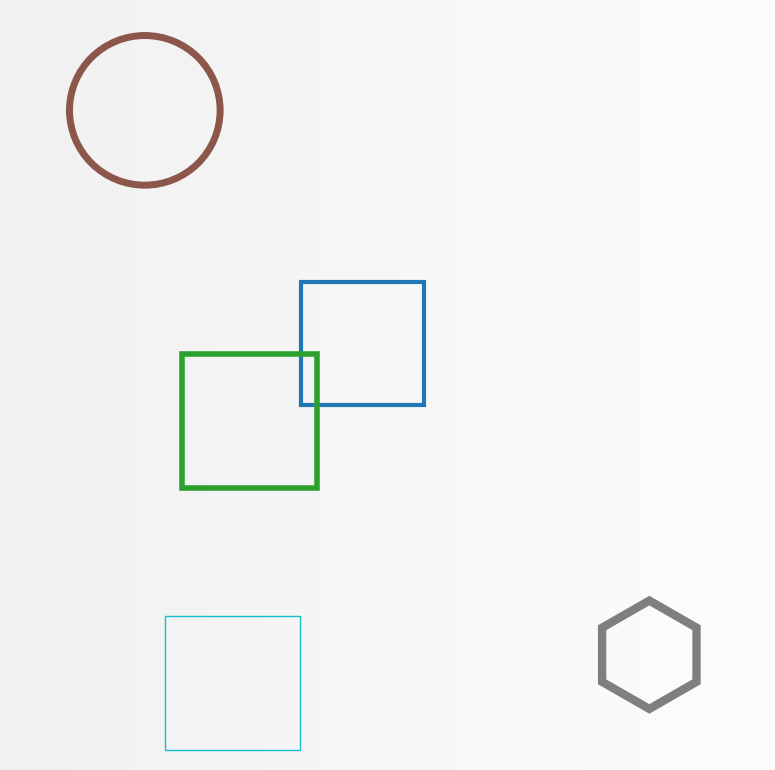[{"shape": "square", "thickness": 1.5, "radius": 0.4, "center": [0.468, 0.554]}, {"shape": "square", "thickness": 2, "radius": 0.44, "center": [0.322, 0.453]}, {"shape": "circle", "thickness": 2.5, "radius": 0.49, "center": [0.187, 0.857]}, {"shape": "hexagon", "thickness": 3, "radius": 0.35, "center": [0.838, 0.15]}, {"shape": "square", "thickness": 0.5, "radius": 0.43, "center": [0.3, 0.113]}]